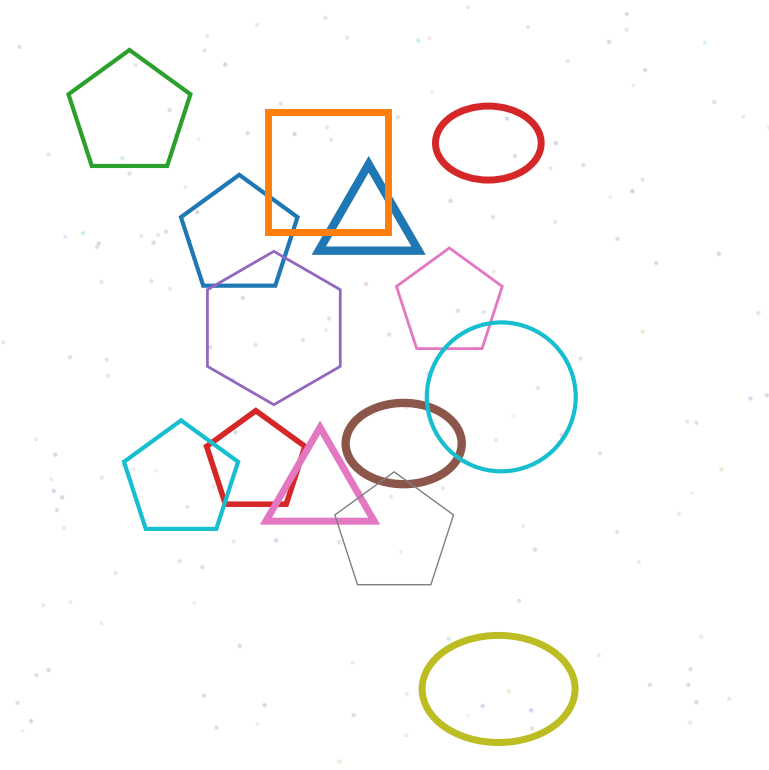[{"shape": "triangle", "thickness": 3, "radius": 0.37, "center": [0.479, 0.712]}, {"shape": "pentagon", "thickness": 1.5, "radius": 0.4, "center": [0.311, 0.693]}, {"shape": "square", "thickness": 2.5, "radius": 0.39, "center": [0.426, 0.777]}, {"shape": "pentagon", "thickness": 1.5, "radius": 0.42, "center": [0.168, 0.852]}, {"shape": "pentagon", "thickness": 2, "radius": 0.34, "center": [0.332, 0.4]}, {"shape": "oval", "thickness": 2.5, "radius": 0.34, "center": [0.634, 0.814]}, {"shape": "hexagon", "thickness": 1, "radius": 0.5, "center": [0.356, 0.574]}, {"shape": "oval", "thickness": 3, "radius": 0.38, "center": [0.524, 0.424]}, {"shape": "triangle", "thickness": 2.5, "radius": 0.41, "center": [0.416, 0.364]}, {"shape": "pentagon", "thickness": 1, "radius": 0.36, "center": [0.584, 0.606]}, {"shape": "pentagon", "thickness": 0.5, "radius": 0.41, "center": [0.512, 0.306]}, {"shape": "oval", "thickness": 2.5, "radius": 0.5, "center": [0.648, 0.105]}, {"shape": "circle", "thickness": 1.5, "radius": 0.48, "center": [0.651, 0.485]}, {"shape": "pentagon", "thickness": 1.5, "radius": 0.39, "center": [0.235, 0.376]}]